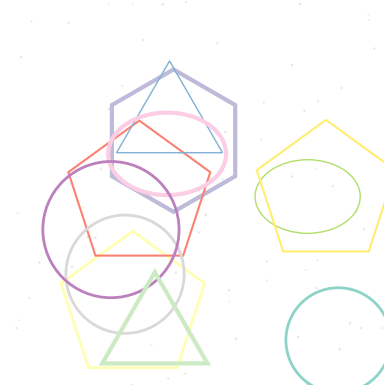[{"shape": "circle", "thickness": 2, "radius": 0.68, "center": [0.879, 0.116]}, {"shape": "pentagon", "thickness": 2, "radius": 0.98, "center": [0.345, 0.204]}, {"shape": "hexagon", "thickness": 3, "radius": 0.92, "center": [0.451, 0.635]}, {"shape": "pentagon", "thickness": 1.5, "radius": 0.97, "center": [0.362, 0.493]}, {"shape": "triangle", "thickness": 1, "radius": 0.79, "center": [0.44, 0.683]}, {"shape": "oval", "thickness": 1, "radius": 0.68, "center": [0.799, 0.49]}, {"shape": "oval", "thickness": 3, "radius": 0.77, "center": [0.434, 0.6]}, {"shape": "circle", "thickness": 2, "radius": 0.77, "center": [0.325, 0.288]}, {"shape": "circle", "thickness": 2, "radius": 0.88, "center": [0.288, 0.404]}, {"shape": "triangle", "thickness": 3, "radius": 0.79, "center": [0.402, 0.135]}, {"shape": "pentagon", "thickness": 1.5, "radius": 0.95, "center": [0.847, 0.5]}]